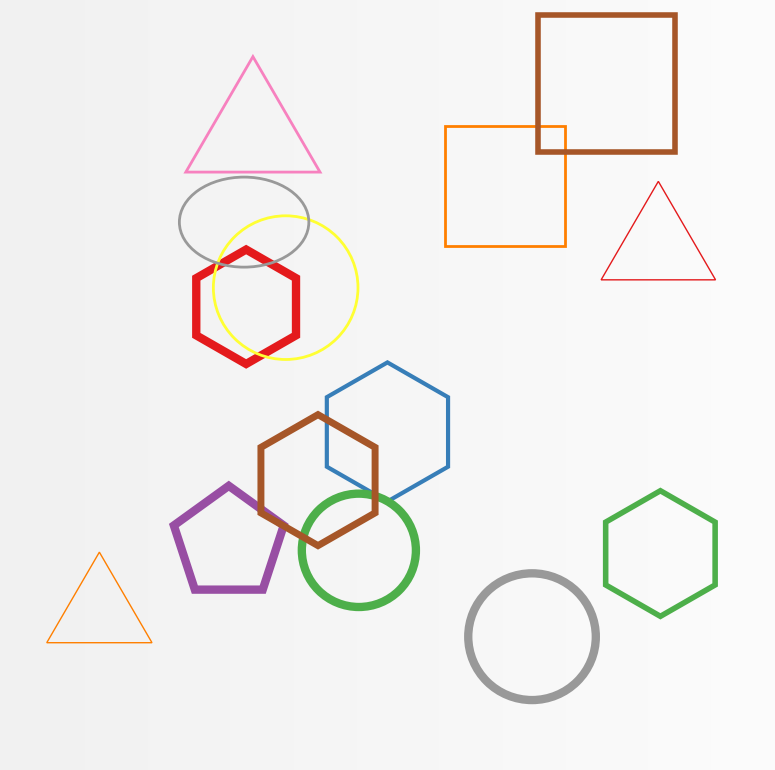[{"shape": "hexagon", "thickness": 3, "radius": 0.37, "center": [0.318, 0.602]}, {"shape": "triangle", "thickness": 0.5, "radius": 0.43, "center": [0.849, 0.679]}, {"shape": "hexagon", "thickness": 1.5, "radius": 0.45, "center": [0.5, 0.439]}, {"shape": "hexagon", "thickness": 2, "radius": 0.41, "center": [0.852, 0.281]}, {"shape": "circle", "thickness": 3, "radius": 0.37, "center": [0.463, 0.285]}, {"shape": "pentagon", "thickness": 3, "radius": 0.37, "center": [0.295, 0.295]}, {"shape": "square", "thickness": 1, "radius": 0.39, "center": [0.652, 0.758]}, {"shape": "triangle", "thickness": 0.5, "radius": 0.39, "center": [0.128, 0.205]}, {"shape": "circle", "thickness": 1, "radius": 0.47, "center": [0.369, 0.626]}, {"shape": "hexagon", "thickness": 2.5, "radius": 0.43, "center": [0.41, 0.376]}, {"shape": "square", "thickness": 2, "radius": 0.44, "center": [0.783, 0.892]}, {"shape": "triangle", "thickness": 1, "radius": 0.5, "center": [0.326, 0.826]}, {"shape": "circle", "thickness": 3, "radius": 0.41, "center": [0.686, 0.173]}, {"shape": "oval", "thickness": 1, "radius": 0.42, "center": [0.315, 0.712]}]